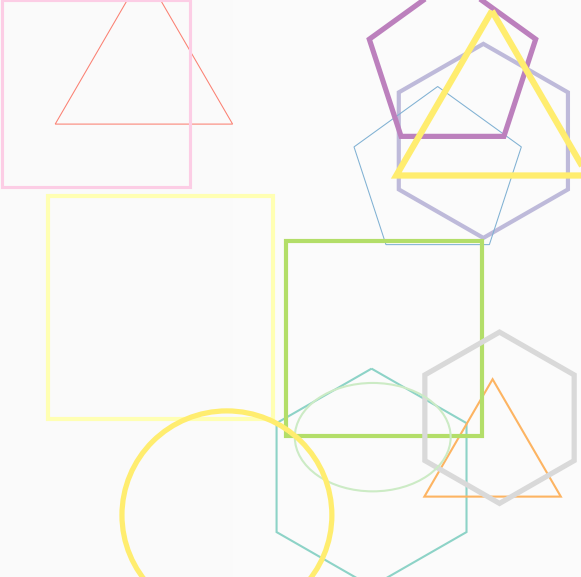[{"shape": "hexagon", "thickness": 1, "radius": 0.94, "center": [0.639, 0.172]}, {"shape": "square", "thickness": 2, "radius": 0.97, "center": [0.277, 0.467]}, {"shape": "hexagon", "thickness": 2, "radius": 0.84, "center": [0.832, 0.755]}, {"shape": "triangle", "thickness": 0.5, "radius": 0.88, "center": [0.248, 0.872]}, {"shape": "pentagon", "thickness": 0.5, "radius": 0.76, "center": [0.753, 0.698]}, {"shape": "triangle", "thickness": 1, "radius": 0.68, "center": [0.847, 0.207]}, {"shape": "square", "thickness": 2, "radius": 0.84, "center": [0.66, 0.413]}, {"shape": "square", "thickness": 1.5, "radius": 0.81, "center": [0.166, 0.838]}, {"shape": "hexagon", "thickness": 2.5, "radius": 0.74, "center": [0.859, 0.276]}, {"shape": "pentagon", "thickness": 2.5, "radius": 0.75, "center": [0.778, 0.885]}, {"shape": "oval", "thickness": 1, "radius": 0.67, "center": [0.641, 0.242]}, {"shape": "triangle", "thickness": 3, "radius": 0.95, "center": [0.846, 0.79]}, {"shape": "circle", "thickness": 2.5, "radius": 0.9, "center": [0.39, 0.107]}]